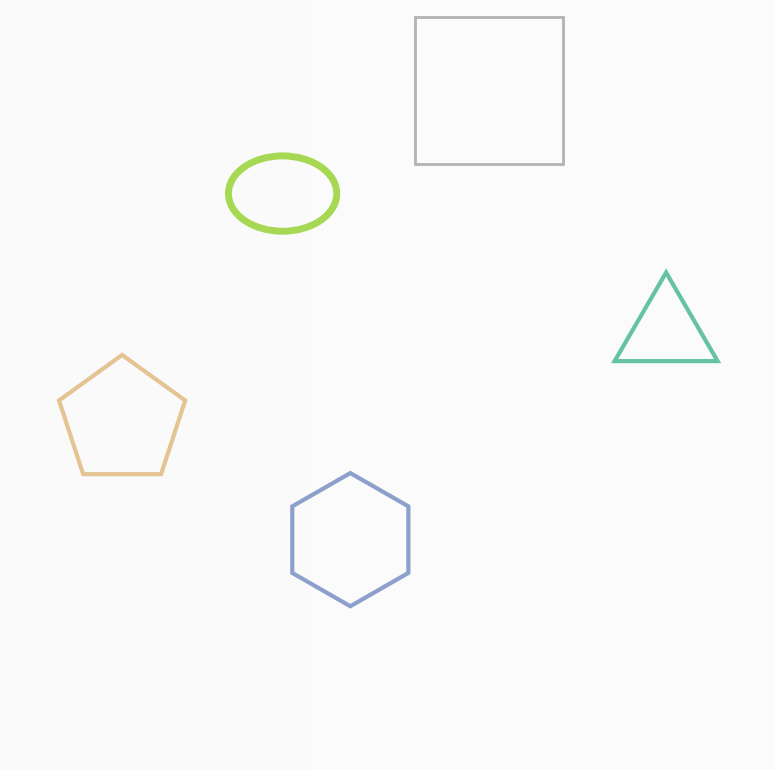[{"shape": "triangle", "thickness": 1.5, "radius": 0.38, "center": [0.86, 0.569]}, {"shape": "hexagon", "thickness": 1.5, "radius": 0.43, "center": [0.452, 0.299]}, {"shape": "oval", "thickness": 2.5, "radius": 0.35, "center": [0.365, 0.749]}, {"shape": "pentagon", "thickness": 1.5, "radius": 0.43, "center": [0.158, 0.453]}, {"shape": "square", "thickness": 1, "radius": 0.47, "center": [0.631, 0.883]}]